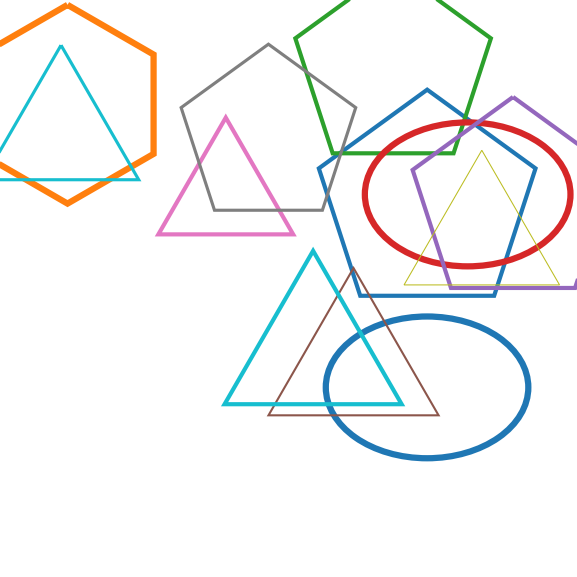[{"shape": "pentagon", "thickness": 2, "radius": 0.99, "center": [0.74, 0.647]}, {"shape": "oval", "thickness": 3, "radius": 0.88, "center": [0.739, 0.328]}, {"shape": "hexagon", "thickness": 3, "radius": 0.86, "center": [0.117, 0.819]}, {"shape": "pentagon", "thickness": 2, "radius": 0.89, "center": [0.681, 0.878]}, {"shape": "oval", "thickness": 3, "radius": 0.89, "center": [0.81, 0.663]}, {"shape": "pentagon", "thickness": 2, "radius": 0.91, "center": [0.888, 0.648]}, {"shape": "triangle", "thickness": 1, "radius": 0.85, "center": [0.612, 0.365]}, {"shape": "triangle", "thickness": 2, "radius": 0.67, "center": [0.391, 0.661]}, {"shape": "pentagon", "thickness": 1.5, "radius": 0.79, "center": [0.465, 0.764]}, {"shape": "triangle", "thickness": 0.5, "radius": 0.78, "center": [0.834, 0.584]}, {"shape": "triangle", "thickness": 1.5, "radius": 0.78, "center": [0.106, 0.766]}, {"shape": "triangle", "thickness": 2, "radius": 0.89, "center": [0.542, 0.388]}]